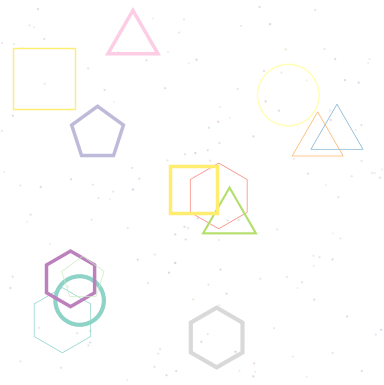[{"shape": "hexagon", "thickness": 0.5, "radius": 0.42, "center": [0.162, 0.168]}, {"shape": "circle", "thickness": 3, "radius": 0.32, "center": [0.207, 0.219]}, {"shape": "circle", "thickness": 1, "radius": 0.4, "center": [0.749, 0.753]}, {"shape": "pentagon", "thickness": 2.5, "radius": 0.35, "center": [0.253, 0.653]}, {"shape": "hexagon", "thickness": 0.5, "radius": 0.43, "center": [0.568, 0.491]}, {"shape": "triangle", "thickness": 0.5, "radius": 0.39, "center": [0.875, 0.651]}, {"shape": "triangle", "thickness": 0.5, "radius": 0.38, "center": [0.825, 0.633]}, {"shape": "triangle", "thickness": 1.5, "radius": 0.4, "center": [0.596, 0.434]}, {"shape": "triangle", "thickness": 2.5, "radius": 0.37, "center": [0.345, 0.898]}, {"shape": "hexagon", "thickness": 3, "radius": 0.39, "center": [0.563, 0.123]}, {"shape": "hexagon", "thickness": 2.5, "radius": 0.36, "center": [0.183, 0.276]}, {"shape": "pentagon", "thickness": 0.5, "radius": 0.29, "center": [0.215, 0.277]}, {"shape": "square", "thickness": 2.5, "radius": 0.31, "center": [0.502, 0.509]}, {"shape": "square", "thickness": 1, "radius": 0.4, "center": [0.115, 0.796]}]